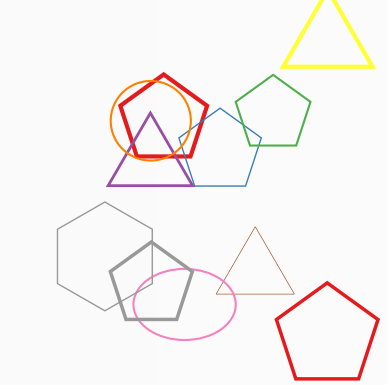[{"shape": "pentagon", "thickness": 3, "radius": 0.59, "center": [0.422, 0.689]}, {"shape": "pentagon", "thickness": 2.5, "radius": 0.69, "center": [0.844, 0.127]}, {"shape": "pentagon", "thickness": 1, "radius": 0.56, "center": [0.568, 0.607]}, {"shape": "pentagon", "thickness": 1.5, "radius": 0.51, "center": [0.705, 0.704]}, {"shape": "triangle", "thickness": 2, "radius": 0.63, "center": [0.388, 0.581]}, {"shape": "circle", "thickness": 1.5, "radius": 0.52, "center": [0.389, 0.686]}, {"shape": "triangle", "thickness": 3, "radius": 0.67, "center": [0.846, 0.893]}, {"shape": "triangle", "thickness": 0.5, "radius": 0.58, "center": [0.659, 0.294]}, {"shape": "oval", "thickness": 1.5, "radius": 0.66, "center": [0.476, 0.209]}, {"shape": "pentagon", "thickness": 2.5, "radius": 0.56, "center": [0.391, 0.26]}, {"shape": "hexagon", "thickness": 1, "radius": 0.71, "center": [0.271, 0.334]}]